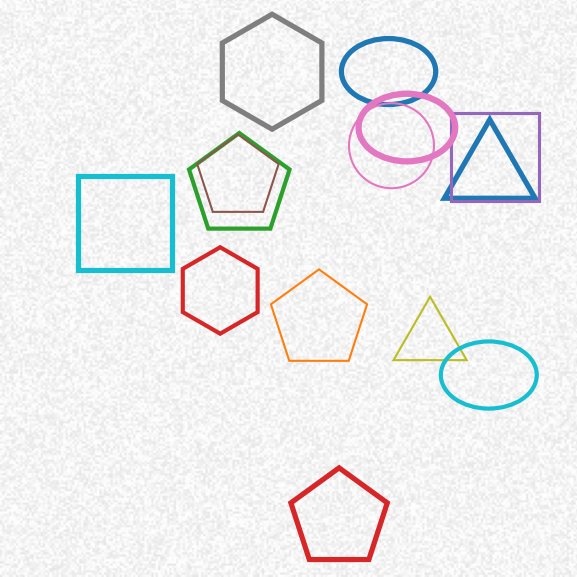[{"shape": "triangle", "thickness": 2.5, "radius": 0.45, "center": [0.848, 0.701]}, {"shape": "oval", "thickness": 2.5, "radius": 0.41, "center": [0.673, 0.875]}, {"shape": "pentagon", "thickness": 1, "radius": 0.44, "center": [0.552, 0.445]}, {"shape": "pentagon", "thickness": 2, "radius": 0.46, "center": [0.414, 0.677]}, {"shape": "pentagon", "thickness": 2.5, "radius": 0.44, "center": [0.587, 0.101]}, {"shape": "hexagon", "thickness": 2, "radius": 0.37, "center": [0.381, 0.496]}, {"shape": "square", "thickness": 1.5, "radius": 0.38, "center": [0.857, 0.728]}, {"shape": "pentagon", "thickness": 1, "radius": 0.37, "center": [0.412, 0.692]}, {"shape": "oval", "thickness": 3, "radius": 0.42, "center": [0.705, 0.778]}, {"shape": "circle", "thickness": 1, "radius": 0.37, "center": [0.678, 0.747]}, {"shape": "hexagon", "thickness": 2.5, "radius": 0.5, "center": [0.471, 0.875]}, {"shape": "triangle", "thickness": 1, "radius": 0.37, "center": [0.745, 0.412]}, {"shape": "square", "thickness": 2.5, "radius": 0.41, "center": [0.216, 0.613]}, {"shape": "oval", "thickness": 2, "radius": 0.42, "center": [0.846, 0.35]}]